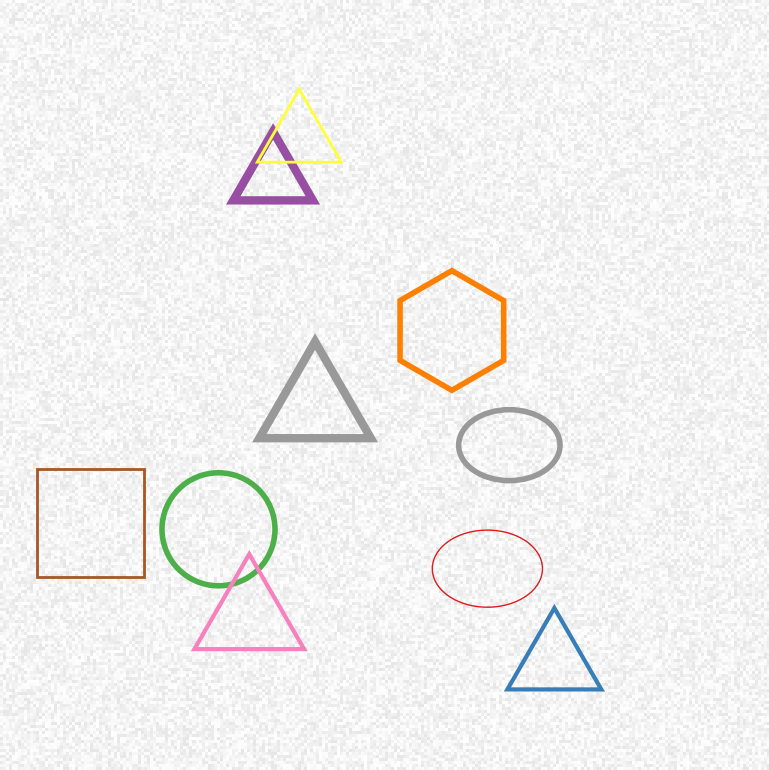[{"shape": "oval", "thickness": 0.5, "radius": 0.36, "center": [0.633, 0.261]}, {"shape": "triangle", "thickness": 1.5, "radius": 0.35, "center": [0.72, 0.14]}, {"shape": "circle", "thickness": 2, "radius": 0.37, "center": [0.284, 0.313]}, {"shape": "triangle", "thickness": 3, "radius": 0.3, "center": [0.355, 0.77]}, {"shape": "hexagon", "thickness": 2, "radius": 0.39, "center": [0.587, 0.571]}, {"shape": "triangle", "thickness": 1, "radius": 0.32, "center": [0.389, 0.821]}, {"shape": "square", "thickness": 1, "radius": 0.35, "center": [0.117, 0.321]}, {"shape": "triangle", "thickness": 1.5, "radius": 0.41, "center": [0.324, 0.198]}, {"shape": "oval", "thickness": 2, "radius": 0.33, "center": [0.661, 0.422]}, {"shape": "triangle", "thickness": 3, "radius": 0.42, "center": [0.409, 0.473]}]